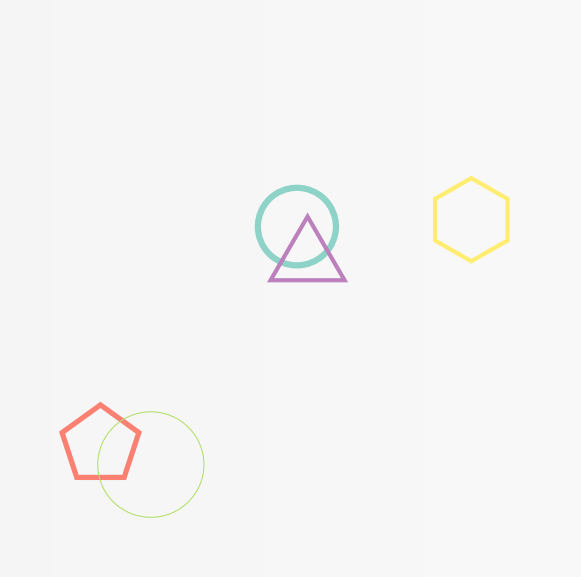[{"shape": "circle", "thickness": 3, "radius": 0.34, "center": [0.511, 0.607]}, {"shape": "pentagon", "thickness": 2.5, "radius": 0.35, "center": [0.173, 0.229]}, {"shape": "circle", "thickness": 0.5, "radius": 0.46, "center": [0.26, 0.195]}, {"shape": "triangle", "thickness": 2, "radius": 0.37, "center": [0.529, 0.551]}, {"shape": "hexagon", "thickness": 2, "radius": 0.36, "center": [0.811, 0.619]}]